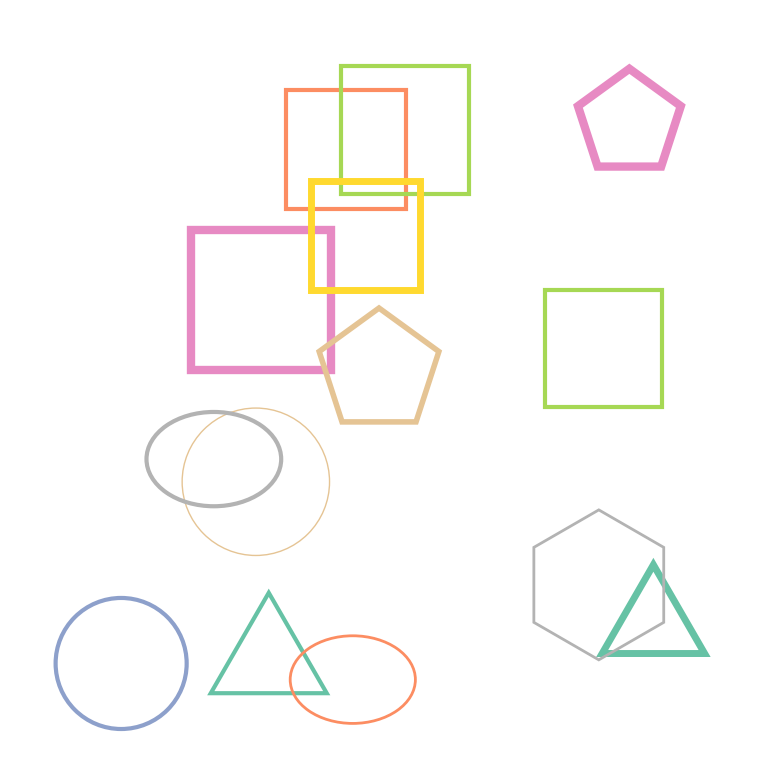[{"shape": "triangle", "thickness": 2.5, "radius": 0.38, "center": [0.849, 0.19]}, {"shape": "triangle", "thickness": 1.5, "radius": 0.43, "center": [0.349, 0.143]}, {"shape": "oval", "thickness": 1, "radius": 0.41, "center": [0.458, 0.117]}, {"shape": "square", "thickness": 1.5, "radius": 0.39, "center": [0.449, 0.806]}, {"shape": "circle", "thickness": 1.5, "radius": 0.43, "center": [0.157, 0.138]}, {"shape": "square", "thickness": 3, "radius": 0.46, "center": [0.339, 0.61]}, {"shape": "pentagon", "thickness": 3, "radius": 0.35, "center": [0.817, 0.84]}, {"shape": "square", "thickness": 1.5, "radius": 0.38, "center": [0.784, 0.548]}, {"shape": "square", "thickness": 1.5, "radius": 0.42, "center": [0.526, 0.831]}, {"shape": "square", "thickness": 2.5, "radius": 0.35, "center": [0.475, 0.694]}, {"shape": "circle", "thickness": 0.5, "radius": 0.48, "center": [0.332, 0.374]}, {"shape": "pentagon", "thickness": 2, "radius": 0.41, "center": [0.492, 0.518]}, {"shape": "oval", "thickness": 1.5, "radius": 0.44, "center": [0.278, 0.404]}, {"shape": "hexagon", "thickness": 1, "radius": 0.49, "center": [0.778, 0.24]}]